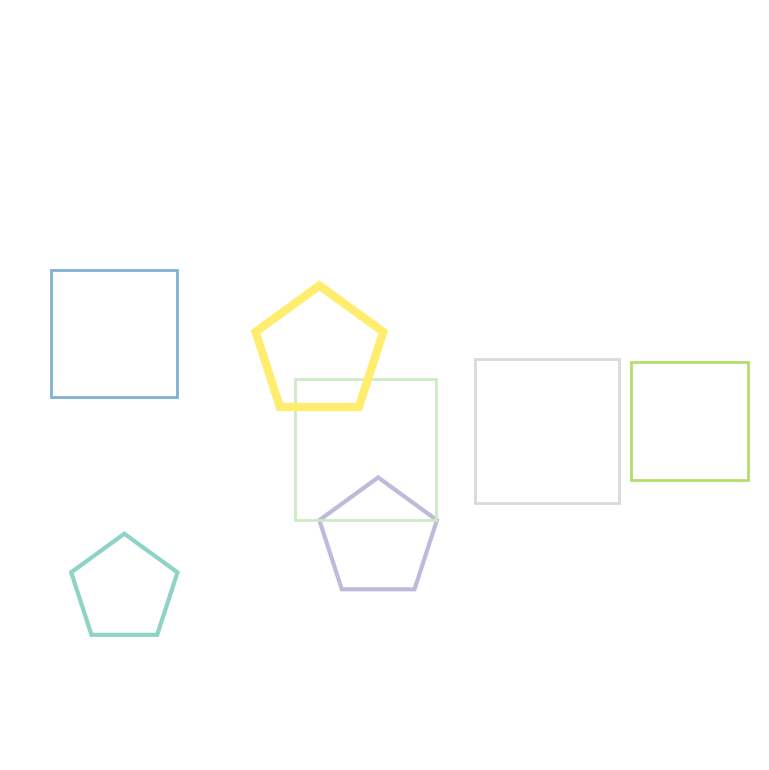[{"shape": "pentagon", "thickness": 1.5, "radius": 0.36, "center": [0.161, 0.234]}, {"shape": "pentagon", "thickness": 1.5, "radius": 0.4, "center": [0.491, 0.3]}, {"shape": "square", "thickness": 1, "radius": 0.41, "center": [0.148, 0.566]}, {"shape": "square", "thickness": 1, "radius": 0.38, "center": [0.896, 0.454]}, {"shape": "square", "thickness": 1, "radius": 0.47, "center": [0.71, 0.44]}, {"shape": "square", "thickness": 1, "radius": 0.46, "center": [0.475, 0.416]}, {"shape": "pentagon", "thickness": 3, "radius": 0.44, "center": [0.415, 0.542]}]